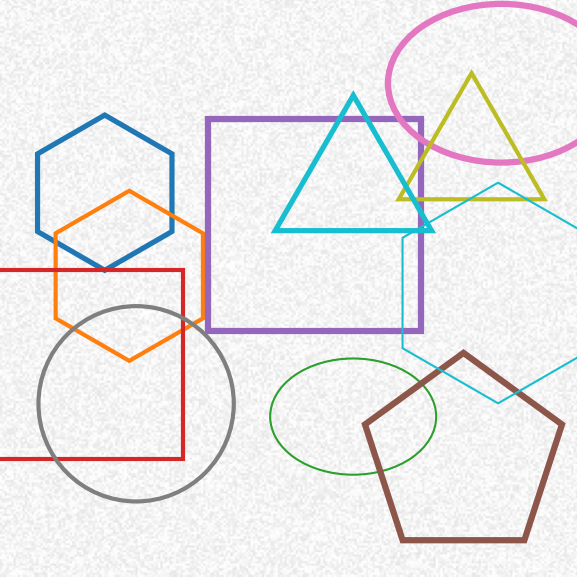[{"shape": "hexagon", "thickness": 2.5, "radius": 0.67, "center": [0.181, 0.665]}, {"shape": "hexagon", "thickness": 2, "radius": 0.74, "center": [0.224, 0.521]}, {"shape": "oval", "thickness": 1, "radius": 0.72, "center": [0.612, 0.278]}, {"shape": "square", "thickness": 2, "radius": 0.82, "center": [0.153, 0.368]}, {"shape": "square", "thickness": 3, "radius": 0.92, "center": [0.545, 0.61]}, {"shape": "pentagon", "thickness": 3, "radius": 0.9, "center": [0.803, 0.209]}, {"shape": "oval", "thickness": 3, "radius": 0.98, "center": [0.868, 0.855]}, {"shape": "circle", "thickness": 2, "radius": 0.85, "center": [0.236, 0.3]}, {"shape": "triangle", "thickness": 2, "radius": 0.73, "center": [0.817, 0.727]}, {"shape": "triangle", "thickness": 2.5, "radius": 0.78, "center": [0.612, 0.678]}, {"shape": "hexagon", "thickness": 1, "radius": 0.96, "center": [0.862, 0.492]}]